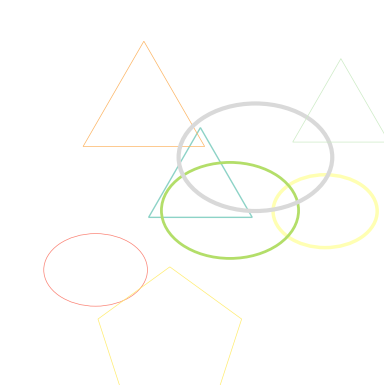[{"shape": "triangle", "thickness": 1, "radius": 0.78, "center": [0.521, 0.513]}, {"shape": "oval", "thickness": 2.5, "radius": 0.68, "center": [0.845, 0.451]}, {"shape": "oval", "thickness": 0.5, "radius": 0.67, "center": [0.248, 0.299]}, {"shape": "triangle", "thickness": 0.5, "radius": 0.91, "center": [0.374, 0.711]}, {"shape": "oval", "thickness": 2, "radius": 0.89, "center": [0.597, 0.453]}, {"shape": "oval", "thickness": 3, "radius": 1.0, "center": [0.663, 0.592]}, {"shape": "triangle", "thickness": 0.5, "radius": 0.72, "center": [0.885, 0.703]}, {"shape": "pentagon", "thickness": 0.5, "radius": 0.98, "center": [0.441, 0.111]}]